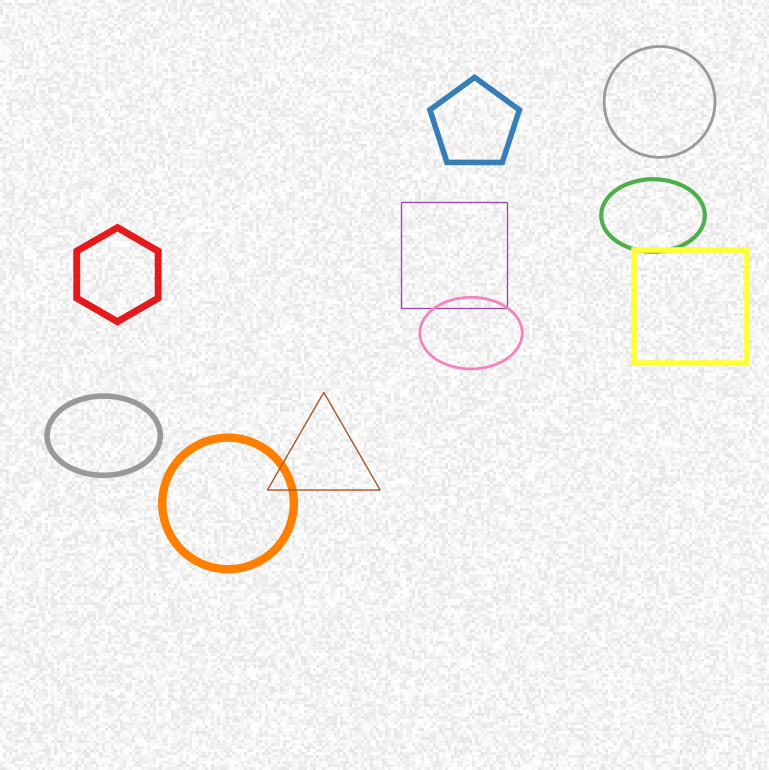[{"shape": "hexagon", "thickness": 2.5, "radius": 0.31, "center": [0.153, 0.643]}, {"shape": "pentagon", "thickness": 2, "radius": 0.31, "center": [0.616, 0.838]}, {"shape": "oval", "thickness": 1.5, "radius": 0.34, "center": [0.848, 0.72]}, {"shape": "square", "thickness": 0.5, "radius": 0.35, "center": [0.589, 0.669]}, {"shape": "circle", "thickness": 3, "radius": 0.43, "center": [0.296, 0.346]}, {"shape": "square", "thickness": 2, "radius": 0.37, "center": [0.897, 0.602]}, {"shape": "triangle", "thickness": 0.5, "radius": 0.42, "center": [0.421, 0.406]}, {"shape": "oval", "thickness": 1, "radius": 0.33, "center": [0.612, 0.567]}, {"shape": "circle", "thickness": 1, "radius": 0.36, "center": [0.857, 0.868]}, {"shape": "oval", "thickness": 2, "radius": 0.37, "center": [0.135, 0.434]}]